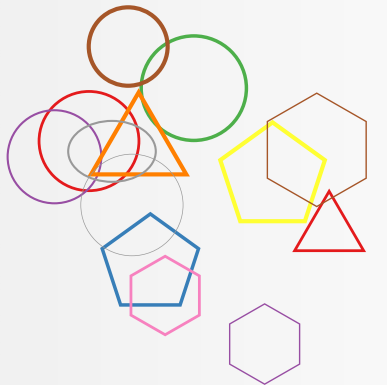[{"shape": "circle", "thickness": 2, "radius": 0.64, "center": [0.23, 0.634]}, {"shape": "triangle", "thickness": 2, "radius": 0.51, "center": [0.849, 0.4]}, {"shape": "pentagon", "thickness": 2.5, "radius": 0.65, "center": [0.388, 0.314]}, {"shape": "circle", "thickness": 2.5, "radius": 0.68, "center": [0.5, 0.771]}, {"shape": "hexagon", "thickness": 1, "radius": 0.52, "center": [0.683, 0.106]}, {"shape": "circle", "thickness": 1.5, "radius": 0.6, "center": [0.141, 0.593]}, {"shape": "triangle", "thickness": 3, "radius": 0.71, "center": [0.358, 0.618]}, {"shape": "pentagon", "thickness": 3, "radius": 0.71, "center": [0.703, 0.54]}, {"shape": "hexagon", "thickness": 1, "radius": 0.74, "center": [0.817, 0.611]}, {"shape": "circle", "thickness": 3, "radius": 0.51, "center": [0.331, 0.879]}, {"shape": "hexagon", "thickness": 2, "radius": 0.51, "center": [0.426, 0.232]}, {"shape": "circle", "thickness": 0.5, "radius": 0.66, "center": [0.34, 0.468]}, {"shape": "oval", "thickness": 1.5, "radius": 0.57, "center": [0.289, 0.607]}]